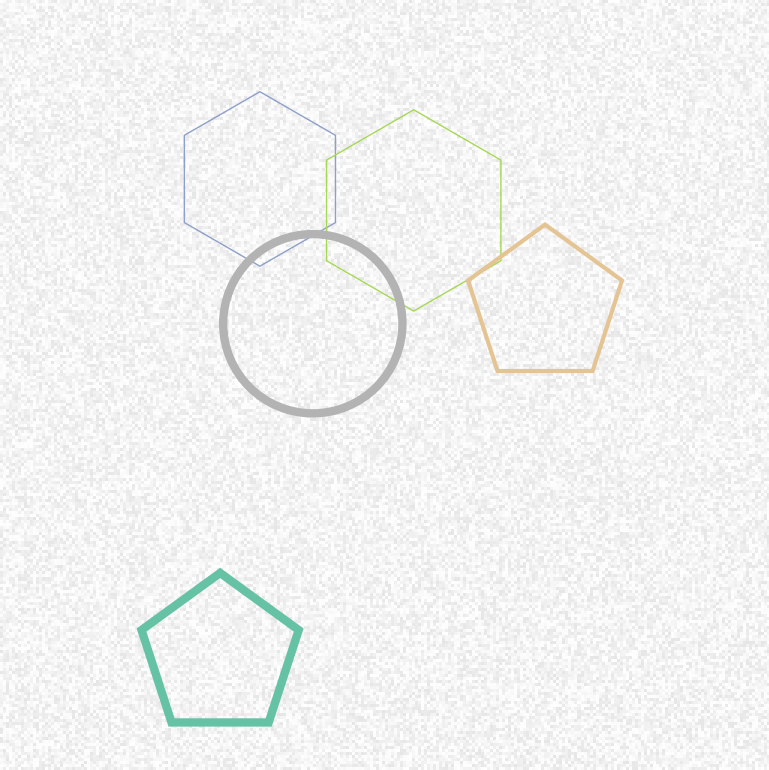[{"shape": "pentagon", "thickness": 3, "radius": 0.54, "center": [0.286, 0.149]}, {"shape": "hexagon", "thickness": 0.5, "radius": 0.57, "center": [0.338, 0.768]}, {"shape": "hexagon", "thickness": 0.5, "radius": 0.65, "center": [0.537, 0.727]}, {"shape": "pentagon", "thickness": 1.5, "radius": 0.53, "center": [0.708, 0.603]}, {"shape": "circle", "thickness": 3, "radius": 0.58, "center": [0.406, 0.58]}]